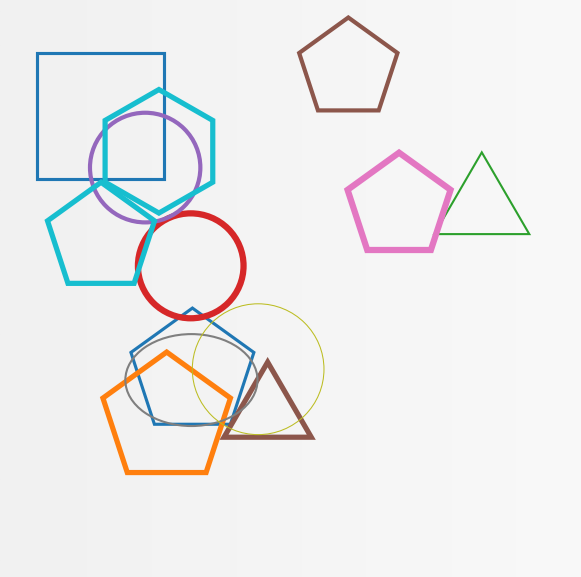[{"shape": "square", "thickness": 1.5, "radius": 0.55, "center": [0.173, 0.799]}, {"shape": "pentagon", "thickness": 1.5, "radius": 0.56, "center": [0.331, 0.354]}, {"shape": "pentagon", "thickness": 2.5, "radius": 0.58, "center": [0.287, 0.274]}, {"shape": "triangle", "thickness": 1, "radius": 0.47, "center": [0.829, 0.641]}, {"shape": "circle", "thickness": 3, "radius": 0.45, "center": [0.328, 0.539]}, {"shape": "circle", "thickness": 2, "radius": 0.47, "center": [0.25, 0.709]}, {"shape": "pentagon", "thickness": 2, "radius": 0.44, "center": [0.599, 0.88]}, {"shape": "triangle", "thickness": 2.5, "radius": 0.43, "center": [0.46, 0.285]}, {"shape": "pentagon", "thickness": 3, "radius": 0.47, "center": [0.687, 0.642]}, {"shape": "oval", "thickness": 1, "radius": 0.57, "center": [0.329, 0.341]}, {"shape": "circle", "thickness": 0.5, "radius": 0.57, "center": [0.444, 0.36]}, {"shape": "hexagon", "thickness": 2.5, "radius": 0.53, "center": [0.273, 0.737]}, {"shape": "pentagon", "thickness": 2.5, "radius": 0.48, "center": [0.174, 0.587]}]